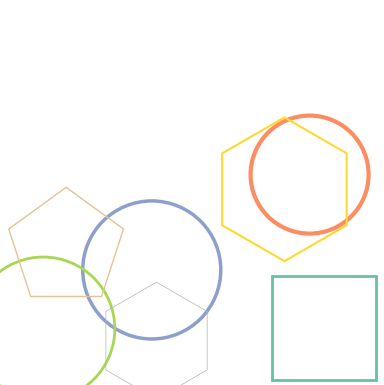[{"shape": "square", "thickness": 2, "radius": 0.68, "center": [0.843, 0.148]}, {"shape": "circle", "thickness": 3, "radius": 0.77, "center": [0.804, 0.546]}, {"shape": "circle", "thickness": 2.5, "radius": 0.9, "center": [0.394, 0.299]}, {"shape": "circle", "thickness": 2, "radius": 0.93, "center": [0.112, 0.146]}, {"shape": "hexagon", "thickness": 1.5, "radius": 0.93, "center": [0.739, 0.508]}, {"shape": "pentagon", "thickness": 1, "radius": 0.78, "center": [0.172, 0.357]}, {"shape": "hexagon", "thickness": 0.5, "radius": 0.76, "center": [0.407, 0.115]}]